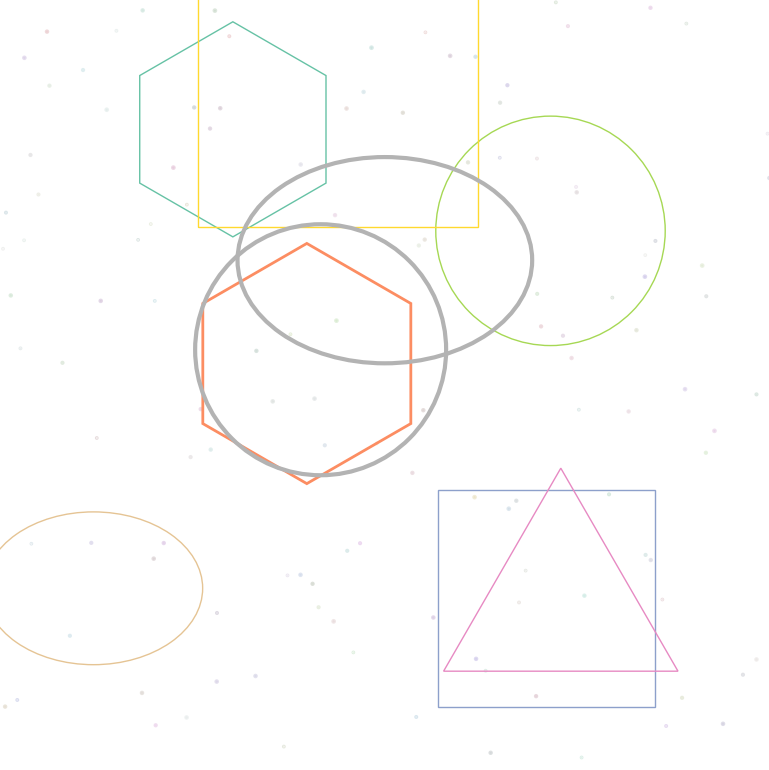[{"shape": "hexagon", "thickness": 0.5, "radius": 0.7, "center": [0.302, 0.832]}, {"shape": "hexagon", "thickness": 1, "radius": 0.78, "center": [0.398, 0.528]}, {"shape": "square", "thickness": 0.5, "radius": 0.71, "center": [0.71, 0.223]}, {"shape": "triangle", "thickness": 0.5, "radius": 0.88, "center": [0.728, 0.216]}, {"shape": "circle", "thickness": 0.5, "radius": 0.74, "center": [0.715, 0.7]}, {"shape": "square", "thickness": 0.5, "radius": 0.91, "center": [0.439, 0.888]}, {"shape": "oval", "thickness": 0.5, "radius": 0.71, "center": [0.121, 0.236]}, {"shape": "oval", "thickness": 1.5, "radius": 0.96, "center": [0.5, 0.662]}, {"shape": "circle", "thickness": 1.5, "radius": 0.81, "center": [0.416, 0.546]}]